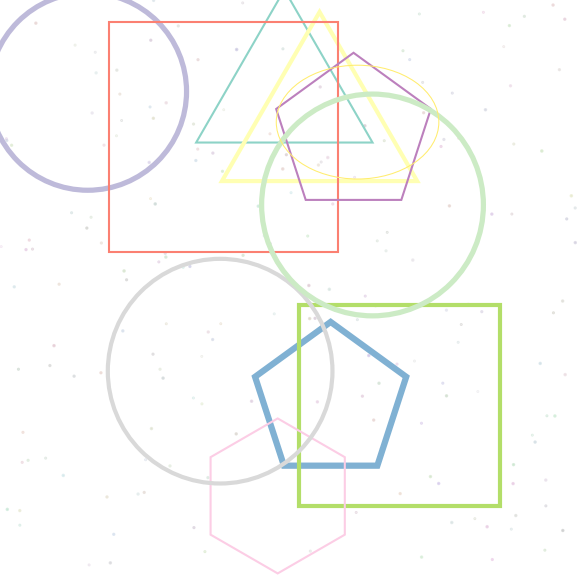[{"shape": "triangle", "thickness": 1, "radius": 0.88, "center": [0.492, 0.84]}, {"shape": "triangle", "thickness": 2, "radius": 0.98, "center": [0.553, 0.783]}, {"shape": "circle", "thickness": 2.5, "radius": 0.86, "center": [0.152, 0.841]}, {"shape": "square", "thickness": 1, "radius": 0.99, "center": [0.387, 0.762]}, {"shape": "pentagon", "thickness": 3, "radius": 0.69, "center": [0.573, 0.304]}, {"shape": "square", "thickness": 2, "radius": 0.87, "center": [0.691, 0.297]}, {"shape": "hexagon", "thickness": 1, "radius": 0.67, "center": [0.481, 0.14]}, {"shape": "circle", "thickness": 2, "radius": 0.97, "center": [0.381, 0.356]}, {"shape": "pentagon", "thickness": 1, "radius": 0.7, "center": [0.612, 0.767]}, {"shape": "circle", "thickness": 2.5, "radius": 0.96, "center": [0.645, 0.644]}, {"shape": "oval", "thickness": 0.5, "radius": 0.7, "center": [0.619, 0.788]}]